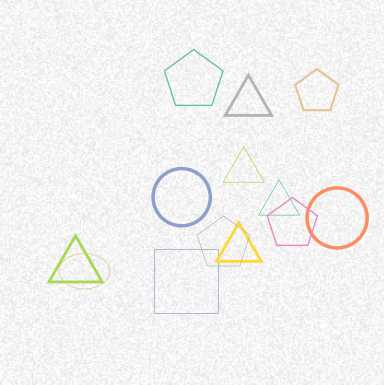[{"shape": "pentagon", "thickness": 1, "radius": 0.4, "center": [0.503, 0.791]}, {"shape": "triangle", "thickness": 0.5, "radius": 0.31, "center": [0.725, 0.472]}, {"shape": "circle", "thickness": 2.5, "radius": 0.39, "center": [0.876, 0.434]}, {"shape": "square", "thickness": 0.5, "radius": 0.42, "center": [0.483, 0.269]}, {"shape": "circle", "thickness": 2.5, "radius": 0.37, "center": [0.472, 0.488]}, {"shape": "pentagon", "thickness": 1, "radius": 0.34, "center": [0.759, 0.418]}, {"shape": "triangle", "thickness": 0.5, "radius": 0.31, "center": [0.633, 0.558]}, {"shape": "triangle", "thickness": 2, "radius": 0.4, "center": [0.196, 0.308]}, {"shape": "triangle", "thickness": 2, "radius": 0.33, "center": [0.62, 0.355]}, {"shape": "pentagon", "thickness": 1.5, "radius": 0.3, "center": [0.823, 0.762]}, {"shape": "oval", "thickness": 0.5, "radius": 0.33, "center": [0.219, 0.296]}, {"shape": "triangle", "thickness": 2, "radius": 0.35, "center": [0.645, 0.735]}, {"shape": "pentagon", "thickness": 0.5, "radius": 0.36, "center": [0.581, 0.367]}]